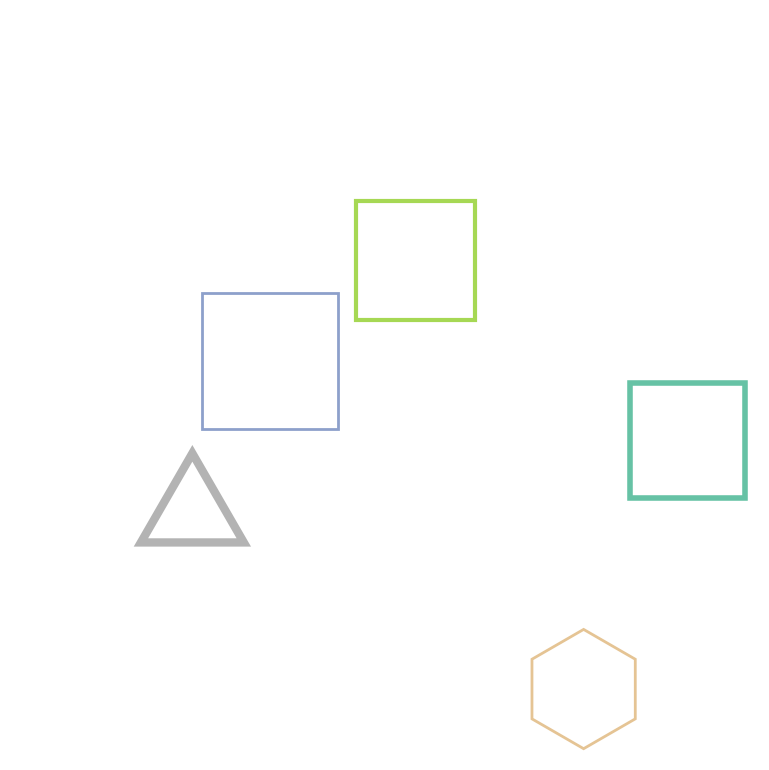[{"shape": "square", "thickness": 2, "radius": 0.37, "center": [0.893, 0.428]}, {"shape": "square", "thickness": 1, "radius": 0.44, "center": [0.35, 0.531]}, {"shape": "square", "thickness": 1.5, "radius": 0.39, "center": [0.54, 0.662]}, {"shape": "hexagon", "thickness": 1, "radius": 0.39, "center": [0.758, 0.105]}, {"shape": "triangle", "thickness": 3, "radius": 0.39, "center": [0.25, 0.334]}]